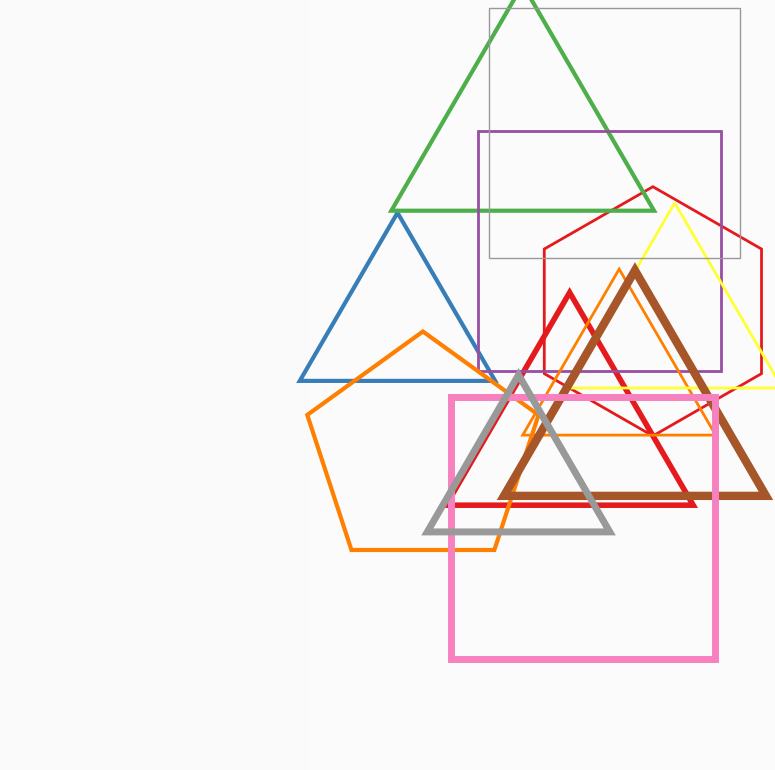[{"shape": "triangle", "thickness": 2, "radius": 0.92, "center": [0.735, 0.436]}, {"shape": "hexagon", "thickness": 1, "radius": 0.81, "center": [0.842, 0.596]}, {"shape": "triangle", "thickness": 1.5, "radius": 0.73, "center": [0.513, 0.578]}, {"shape": "triangle", "thickness": 1.5, "radius": 0.98, "center": [0.674, 0.824]}, {"shape": "square", "thickness": 1, "radius": 0.78, "center": [0.773, 0.674]}, {"shape": "pentagon", "thickness": 1.5, "radius": 0.78, "center": [0.546, 0.413]}, {"shape": "triangle", "thickness": 1, "radius": 0.72, "center": [0.799, 0.507]}, {"shape": "triangle", "thickness": 1, "radius": 0.8, "center": [0.871, 0.576]}, {"shape": "triangle", "thickness": 3, "radius": 0.98, "center": [0.819, 0.454]}, {"shape": "square", "thickness": 2.5, "radius": 0.85, "center": [0.752, 0.314]}, {"shape": "triangle", "thickness": 2.5, "radius": 0.68, "center": [0.669, 0.377]}, {"shape": "square", "thickness": 0.5, "radius": 0.81, "center": [0.793, 0.827]}]